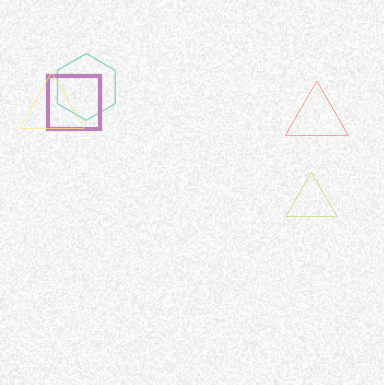[{"shape": "hexagon", "thickness": 1, "radius": 0.43, "center": [0.224, 0.774]}, {"shape": "triangle", "thickness": 0.5, "radius": 0.47, "center": [0.823, 0.695]}, {"shape": "triangle", "thickness": 0.5, "radius": 0.38, "center": [0.809, 0.476]}, {"shape": "square", "thickness": 3, "radius": 0.34, "center": [0.192, 0.733]}, {"shape": "triangle", "thickness": 0.5, "radius": 0.49, "center": [0.134, 0.715]}]